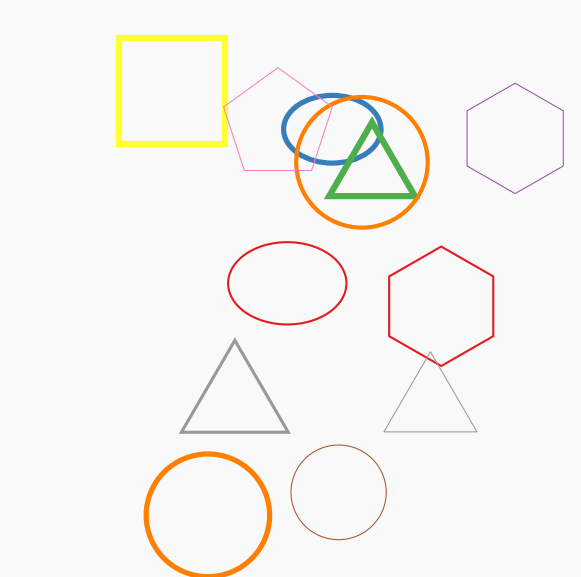[{"shape": "oval", "thickness": 1, "radius": 0.51, "center": [0.494, 0.509]}, {"shape": "hexagon", "thickness": 1, "radius": 0.52, "center": [0.759, 0.469]}, {"shape": "oval", "thickness": 2.5, "radius": 0.42, "center": [0.572, 0.775]}, {"shape": "triangle", "thickness": 3, "radius": 0.43, "center": [0.64, 0.702]}, {"shape": "hexagon", "thickness": 0.5, "radius": 0.48, "center": [0.886, 0.759]}, {"shape": "circle", "thickness": 2.5, "radius": 0.53, "center": [0.358, 0.107]}, {"shape": "circle", "thickness": 2, "radius": 0.57, "center": [0.623, 0.718]}, {"shape": "square", "thickness": 3, "radius": 0.46, "center": [0.296, 0.841]}, {"shape": "circle", "thickness": 0.5, "radius": 0.41, "center": [0.583, 0.147]}, {"shape": "pentagon", "thickness": 0.5, "radius": 0.49, "center": [0.478, 0.784]}, {"shape": "triangle", "thickness": 0.5, "radius": 0.46, "center": [0.741, 0.298]}, {"shape": "triangle", "thickness": 1.5, "radius": 0.53, "center": [0.404, 0.304]}]